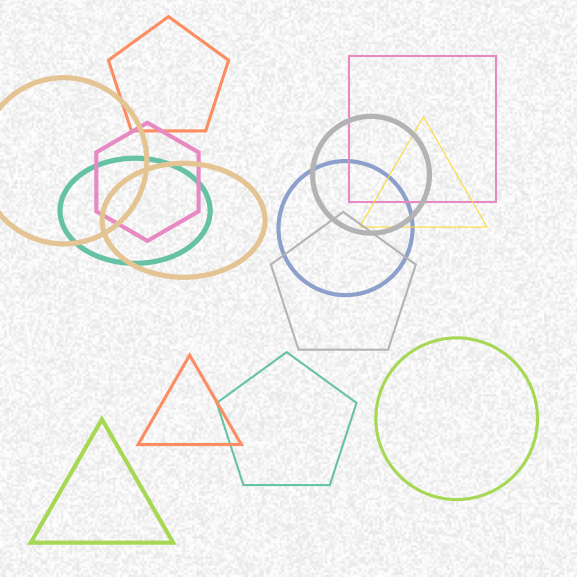[{"shape": "pentagon", "thickness": 1, "radius": 0.64, "center": [0.496, 0.262]}, {"shape": "oval", "thickness": 2.5, "radius": 0.65, "center": [0.234, 0.634]}, {"shape": "pentagon", "thickness": 1.5, "radius": 0.55, "center": [0.292, 0.861]}, {"shape": "triangle", "thickness": 1.5, "radius": 0.52, "center": [0.328, 0.281]}, {"shape": "circle", "thickness": 2, "radius": 0.58, "center": [0.598, 0.604]}, {"shape": "square", "thickness": 1, "radius": 0.64, "center": [0.732, 0.776]}, {"shape": "hexagon", "thickness": 2, "radius": 0.51, "center": [0.255, 0.684]}, {"shape": "triangle", "thickness": 2, "radius": 0.71, "center": [0.177, 0.131]}, {"shape": "circle", "thickness": 1.5, "radius": 0.7, "center": [0.791, 0.274]}, {"shape": "triangle", "thickness": 0.5, "radius": 0.64, "center": [0.733, 0.67]}, {"shape": "circle", "thickness": 2.5, "radius": 0.72, "center": [0.11, 0.721]}, {"shape": "oval", "thickness": 2.5, "radius": 0.7, "center": [0.318, 0.618]}, {"shape": "circle", "thickness": 2.5, "radius": 0.51, "center": [0.642, 0.697]}, {"shape": "pentagon", "thickness": 1, "radius": 0.66, "center": [0.594, 0.5]}]